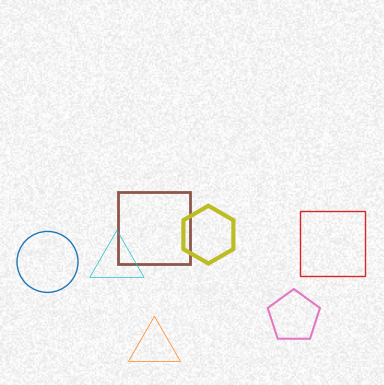[{"shape": "circle", "thickness": 1, "radius": 0.4, "center": [0.123, 0.32]}, {"shape": "triangle", "thickness": 0.5, "radius": 0.39, "center": [0.401, 0.1]}, {"shape": "square", "thickness": 1, "radius": 0.42, "center": [0.863, 0.367]}, {"shape": "square", "thickness": 2, "radius": 0.47, "center": [0.4, 0.408]}, {"shape": "pentagon", "thickness": 1.5, "radius": 0.36, "center": [0.763, 0.178]}, {"shape": "hexagon", "thickness": 3, "radius": 0.37, "center": [0.541, 0.391]}, {"shape": "triangle", "thickness": 0.5, "radius": 0.41, "center": [0.304, 0.32]}]